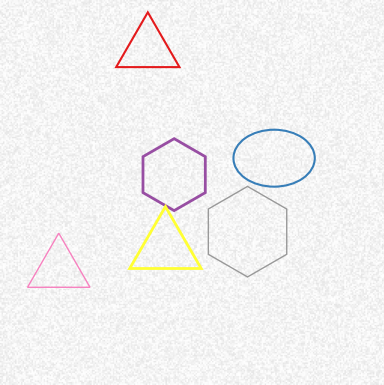[{"shape": "triangle", "thickness": 1.5, "radius": 0.47, "center": [0.384, 0.873]}, {"shape": "oval", "thickness": 1.5, "radius": 0.53, "center": [0.712, 0.589]}, {"shape": "hexagon", "thickness": 2, "radius": 0.47, "center": [0.452, 0.546]}, {"shape": "triangle", "thickness": 2, "radius": 0.54, "center": [0.43, 0.356]}, {"shape": "triangle", "thickness": 1, "radius": 0.47, "center": [0.153, 0.301]}, {"shape": "hexagon", "thickness": 1, "radius": 0.59, "center": [0.643, 0.398]}]